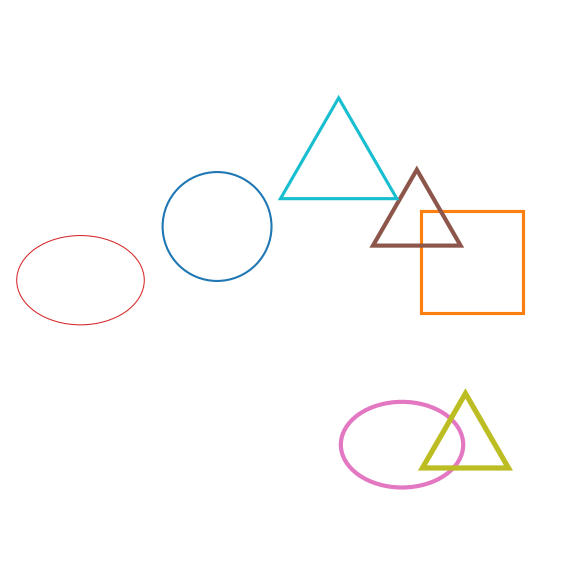[{"shape": "circle", "thickness": 1, "radius": 0.47, "center": [0.376, 0.607]}, {"shape": "square", "thickness": 1.5, "radius": 0.44, "center": [0.817, 0.545]}, {"shape": "oval", "thickness": 0.5, "radius": 0.55, "center": [0.139, 0.514]}, {"shape": "triangle", "thickness": 2, "radius": 0.44, "center": [0.722, 0.618]}, {"shape": "oval", "thickness": 2, "radius": 0.53, "center": [0.696, 0.229]}, {"shape": "triangle", "thickness": 2.5, "radius": 0.43, "center": [0.806, 0.232]}, {"shape": "triangle", "thickness": 1.5, "radius": 0.58, "center": [0.586, 0.713]}]